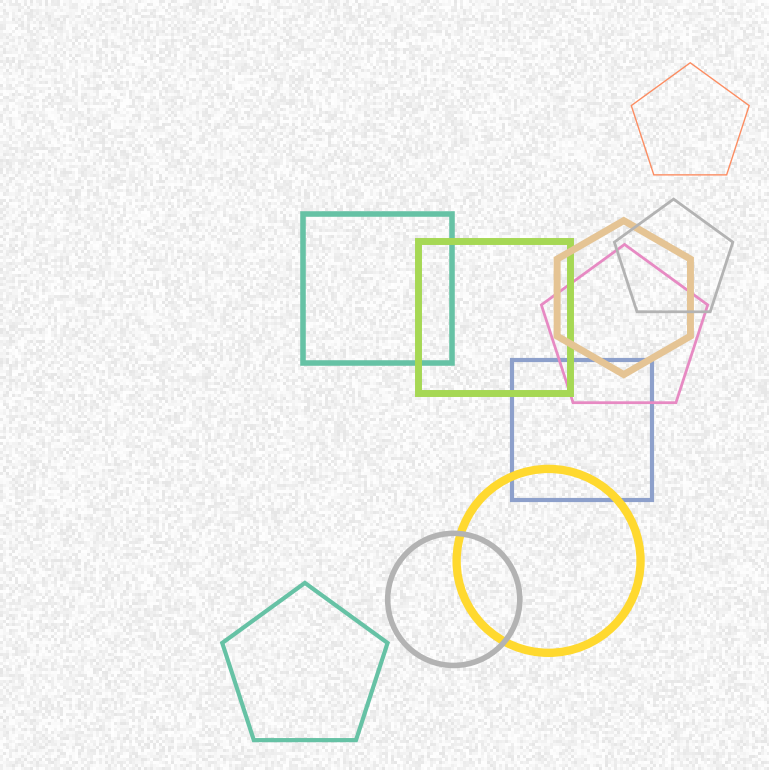[{"shape": "pentagon", "thickness": 1.5, "radius": 0.56, "center": [0.396, 0.13]}, {"shape": "square", "thickness": 2, "radius": 0.48, "center": [0.49, 0.625]}, {"shape": "pentagon", "thickness": 0.5, "radius": 0.4, "center": [0.896, 0.838]}, {"shape": "square", "thickness": 1.5, "radius": 0.46, "center": [0.756, 0.442]}, {"shape": "pentagon", "thickness": 1, "radius": 0.57, "center": [0.811, 0.569]}, {"shape": "square", "thickness": 2.5, "radius": 0.5, "center": [0.641, 0.588]}, {"shape": "circle", "thickness": 3, "radius": 0.6, "center": [0.712, 0.272]}, {"shape": "hexagon", "thickness": 2.5, "radius": 0.5, "center": [0.81, 0.614]}, {"shape": "pentagon", "thickness": 1, "radius": 0.4, "center": [0.875, 0.661]}, {"shape": "circle", "thickness": 2, "radius": 0.43, "center": [0.589, 0.222]}]